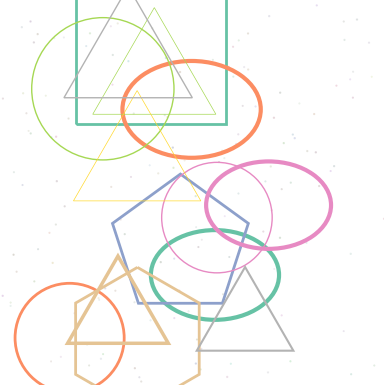[{"shape": "oval", "thickness": 3, "radius": 0.83, "center": [0.558, 0.286]}, {"shape": "square", "thickness": 2, "radius": 0.97, "center": [0.391, 0.873]}, {"shape": "oval", "thickness": 3, "radius": 0.9, "center": [0.498, 0.716]}, {"shape": "circle", "thickness": 2, "radius": 0.71, "center": [0.181, 0.122]}, {"shape": "pentagon", "thickness": 2, "radius": 0.93, "center": [0.469, 0.362]}, {"shape": "circle", "thickness": 1, "radius": 0.72, "center": [0.563, 0.435]}, {"shape": "oval", "thickness": 3, "radius": 0.81, "center": [0.698, 0.467]}, {"shape": "circle", "thickness": 1, "radius": 0.92, "center": [0.267, 0.769]}, {"shape": "triangle", "thickness": 0.5, "radius": 0.92, "center": [0.401, 0.796]}, {"shape": "triangle", "thickness": 0.5, "radius": 0.96, "center": [0.356, 0.574]}, {"shape": "hexagon", "thickness": 2, "radius": 0.93, "center": [0.357, 0.12]}, {"shape": "triangle", "thickness": 2.5, "radius": 0.76, "center": [0.306, 0.184]}, {"shape": "triangle", "thickness": 1, "radius": 0.96, "center": [0.333, 0.842]}, {"shape": "triangle", "thickness": 1.5, "radius": 0.72, "center": [0.637, 0.162]}]